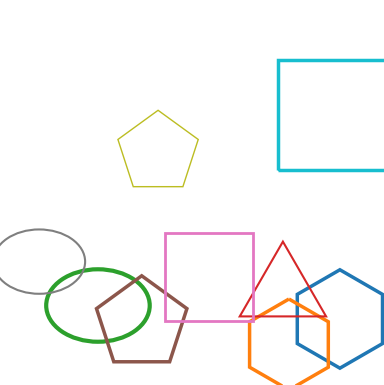[{"shape": "hexagon", "thickness": 2.5, "radius": 0.64, "center": [0.883, 0.172]}, {"shape": "hexagon", "thickness": 2.5, "radius": 0.59, "center": [0.751, 0.105]}, {"shape": "oval", "thickness": 3, "radius": 0.67, "center": [0.254, 0.206]}, {"shape": "triangle", "thickness": 1.5, "radius": 0.65, "center": [0.735, 0.243]}, {"shape": "pentagon", "thickness": 2.5, "radius": 0.62, "center": [0.368, 0.16]}, {"shape": "square", "thickness": 2, "radius": 0.57, "center": [0.542, 0.28]}, {"shape": "oval", "thickness": 1.5, "radius": 0.6, "center": [0.102, 0.32]}, {"shape": "pentagon", "thickness": 1, "radius": 0.55, "center": [0.411, 0.604]}, {"shape": "square", "thickness": 2.5, "radius": 0.72, "center": [0.866, 0.7]}]